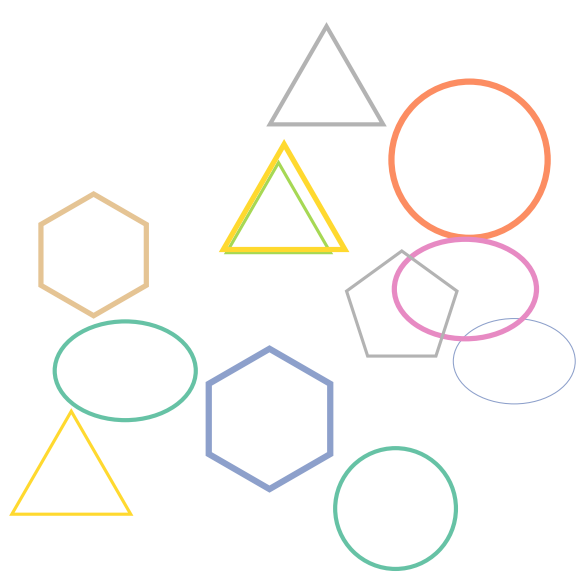[{"shape": "circle", "thickness": 2, "radius": 0.52, "center": [0.685, 0.119]}, {"shape": "oval", "thickness": 2, "radius": 0.61, "center": [0.217, 0.357]}, {"shape": "circle", "thickness": 3, "radius": 0.68, "center": [0.813, 0.723]}, {"shape": "hexagon", "thickness": 3, "radius": 0.61, "center": [0.467, 0.274]}, {"shape": "oval", "thickness": 0.5, "radius": 0.53, "center": [0.891, 0.374]}, {"shape": "oval", "thickness": 2.5, "radius": 0.62, "center": [0.806, 0.499]}, {"shape": "triangle", "thickness": 1.5, "radius": 0.52, "center": [0.482, 0.614]}, {"shape": "triangle", "thickness": 2.5, "radius": 0.61, "center": [0.492, 0.628]}, {"shape": "triangle", "thickness": 1.5, "radius": 0.59, "center": [0.123, 0.168]}, {"shape": "hexagon", "thickness": 2.5, "radius": 0.53, "center": [0.162, 0.558]}, {"shape": "pentagon", "thickness": 1.5, "radius": 0.5, "center": [0.696, 0.464]}, {"shape": "triangle", "thickness": 2, "radius": 0.57, "center": [0.565, 0.84]}]